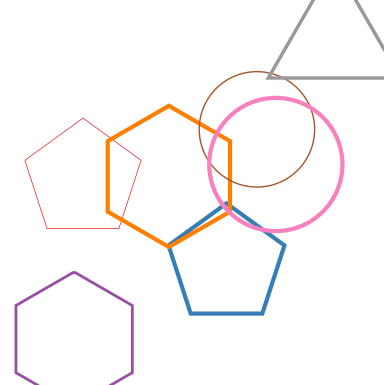[{"shape": "pentagon", "thickness": 0.5, "radius": 0.79, "center": [0.216, 0.535]}, {"shape": "pentagon", "thickness": 3, "radius": 0.79, "center": [0.588, 0.314]}, {"shape": "hexagon", "thickness": 2, "radius": 0.87, "center": [0.193, 0.119]}, {"shape": "hexagon", "thickness": 3, "radius": 0.92, "center": [0.439, 0.542]}, {"shape": "circle", "thickness": 1, "radius": 0.75, "center": [0.667, 0.664]}, {"shape": "circle", "thickness": 3, "radius": 0.87, "center": [0.716, 0.573]}, {"shape": "triangle", "thickness": 2.5, "radius": 0.99, "center": [0.869, 0.897]}]